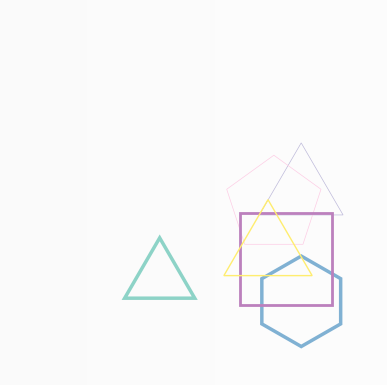[{"shape": "triangle", "thickness": 2.5, "radius": 0.52, "center": [0.412, 0.278]}, {"shape": "triangle", "thickness": 0.5, "radius": 0.62, "center": [0.777, 0.504]}, {"shape": "hexagon", "thickness": 2.5, "radius": 0.59, "center": [0.777, 0.217]}, {"shape": "pentagon", "thickness": 0.5, "radius": 0.64, "center": [0.707, 0.469]}, {"shape": "square", "thickness": 2, "radius": 0.6, "center": [0.738, 0.328]}, {"shape": "triangle", "thickness": 1, "radius": 0.66, "center": [0.692, 0.35]}]